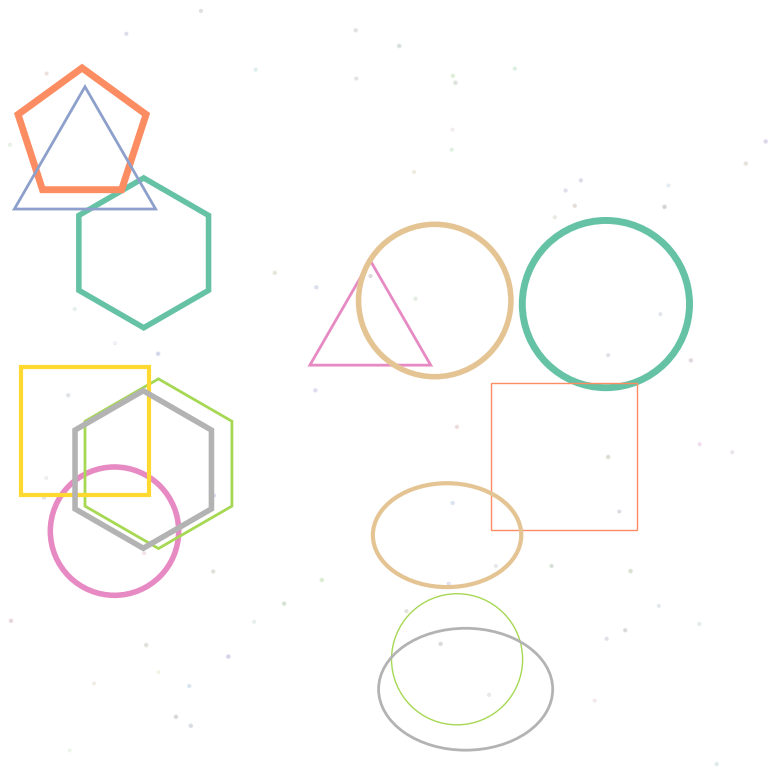[{"shape": "hexagon", "thickness": 2, "radius": 0.49, "center": [0.187, 0.672]}, {"shape": "circle", "thickness": 2.5, "radius": 0.54, "center": [0.787, 0.605]}, {"shape": "square", "thickness": 0.5, "radius": 0.47, "center": [0.732, 0.407]}, {"shape": "pentagon", "thickness": 2.5, "radius": 0.44, "center": [0.107, 0.824]}, {"shape": "triangle", "thickness": 1, "radius": 0.53, "center": [0.11, 0.781]}, {"shape": "circle", "thickness": 2, "radius": 0.42, "center": [0.149, 0.31]}, {"shape": "triangle", "thickness": 1, "radius": 0.45, "center": [0.481, 0.571]}, {"shape": "circle", "thickness": 0.5, "radius": 0.43, "center": [0.594, 0.144]}, {"shape": "hexagon", "thickness": 1, "radius": 0.55, "center": [0.206, 0.398]}, {"shape": "square", "thickness": 1.5, "radius": 0.42, "center": [0.11, 0.44]}, {"shape": "oval", "thickness": 1.5, "radius": 0.48, "center": [0.581, 0.305]}, {"shape": "circle", "thickness": 2, "radius": 0.49, "center": [0.565, 0.61]}, {"shape": "oval", "thickness": 1, "radius": 0.57, "center": [0.605, 0.105]}, {"shape": "hexagon", "thickness": 2, "radius": 0.51, "center": [0.186, 0.39]}]